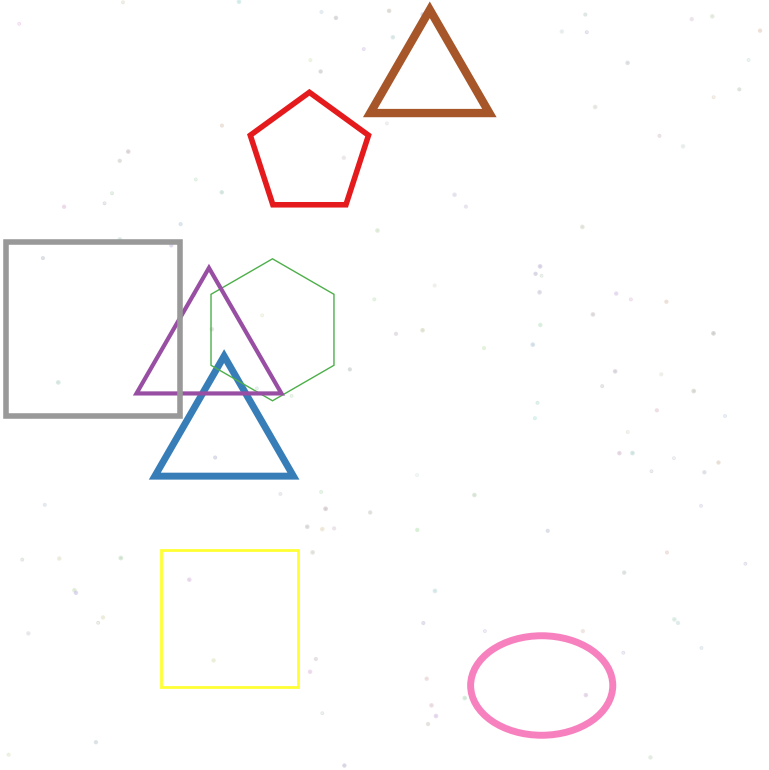[{"shape": "pentagon", "thickness": 2, "radius": 0.4, "center": [0.402, 0.799]}, {"shape": "triangle", "thickness": 2.5, "radius": 0.52, "center": [0.291, 0.434]}, {"shape": "hexagon", "thickness": 0.5, "radius": 0.46, "center": [0.354, 0.572]}, {"shape": "triangle", "thickness": 1.5, "radius": 0.54, "center": [0.271, 0.543]}, {"shape": "square", "thickness": 1, "radius": 0.44, "center": [0.298, 0.196]}, {"shape": "triangle", "thickness": 3, "radius": 0.45, "center": [0.558, 0.898]}, {"shape": "oval", "thickness": 2.5, "radius": 0.46, "center": [0.704, 0.11]}, {"shape": "square", "thickness": 2, "radius": 0.56, "center": [0.121, 0.573]}]